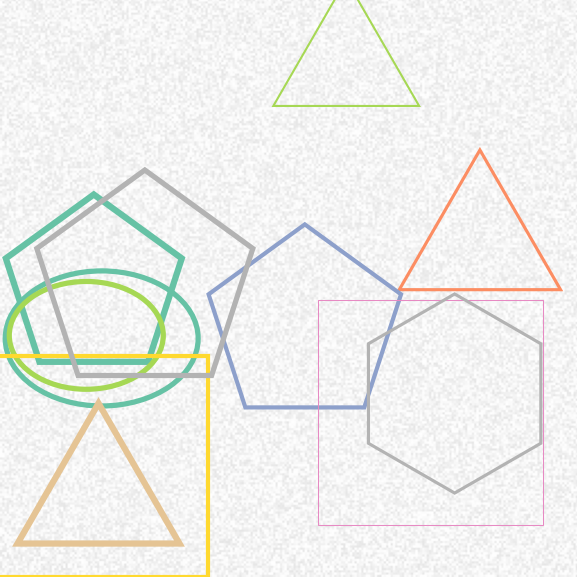[{"shape": "pentagon", "thickness": 3, "radius": 0.8, "center": [0.162, 0.502]}, {"shape": "oval", "thickness": 2.5, "radius": 0.84, "center": [0.176, 0.413]}, {"shape": "triangle", "thickness": 1.5, "radius": 0.81, "center": [0.831, 0.578]}, {"shape": "pentagon", "thickness": 2, "radius": 0.88, "center": [0.528, 0.435]}, {"shape": "square", "thickness": 0.5, "radius": 0.97, "center": [0.745, 0.284]}, {"shape": "triangle", "thickness": 1, "radius": 0.73, "center": [0.6, 0.889]}, {"shape": "oval", "thickness": 2.5, "radius": 0.67, "center": [0.149, 0.418]}, {"shape": "square", "thickness": 2, "radius": 0.96, "center": [0.169, 0.191]}, {"shape": "triangle", "thickness": 3, "radius": 0.81, "center": [0.171, 0.139]}, {"shape": "hexagon", "thickness": 1.5, "radius": 0.86, "center": [0.787, 0.318]}, {"shape": "pentagon", "thickness": 2.5, "radius": 0.98, "center": [0.251, 0.508]}]